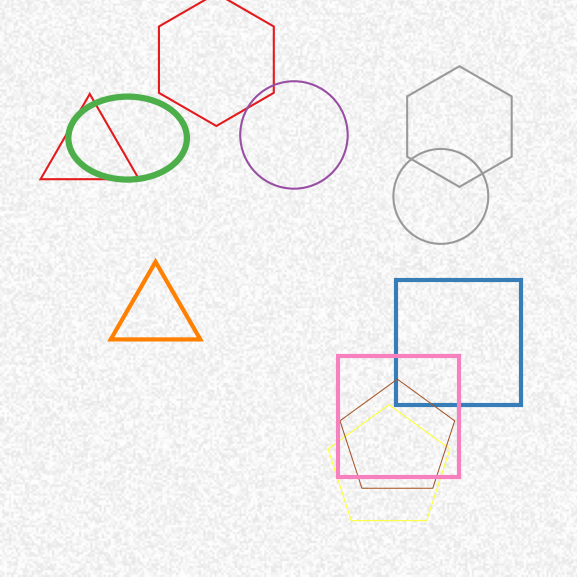[{"shape": "triangle", "thickness": 1, "radius": 0.49, "center": [0.155, 0.738]}, {"shape": "hexagon", "thickness": 1, "radius": 0.57, "center": [0.375, 0.896]}, {"shape": "square", "thickness": 2, "radius": 0.54, "center": [0.794, 0.405]}, {"shape": "oval", "thickness": 3, "radius": 0.51, "center": [0.221, 0.76]}, {"shape": "circle", "thickness": 1, "radius": 0.47, "center": [0.509, 0.765]}, {"shape": "triangle", "thickness": 2, "radius": 0.45, "center": [0.269, 0.456]}, {"shape": "pentagon", "thickness": 0.5, "radius": 0.56, "center": [0.674, 0.187]}, {"shape": "pentagon", "thickness": 0.5, "radius": 0.52, "center": [0.688, 0.238]}, {"shape": "square", "thickness": 2, "radius": 0.53, "center": [0.69, 0.278]}, {"shape": "hexagon", "thickness": 1, "radius": 0.52, "center": [0.796, 0.78]}, {"shape": "circle", "thickness": 1, "radius": 0.41, "center": [0.763, 0.659]}]